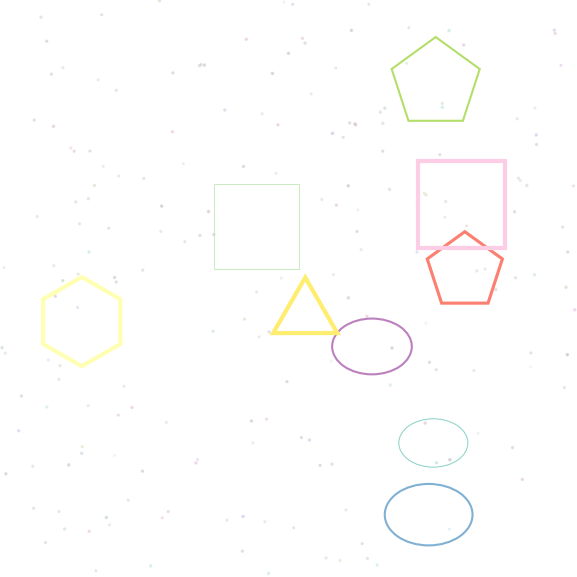[{"shape": "oval", "thickness": 0.5, "radius": 0.3, "center": [0.75, 0.232]}, {"shape": "hexagon", "thickness": 2, "radius": 0.39, "center": [0.142, 0.442]}, {"shape": "pentagon", "thickness": 1.5, "radius": 0.34, "center": [0.805, 0.53]}, {"shape": "oval", "thickness": 1, "radius": 0.38, "center": [0.742, 0.108]}, {"shape": "pentagon", "thickness": 1, "radius": 0.4, "center": [0.754, 0.855]}, {"shape": "square", "thickness": 2, "radius": 0.38, "center": [0.799, 0.646]}, {"shape": "oval", "thickness": 1, "radius": 0.34, "center": [0.644, 0.399]}, {"shape": "square", "thickness": 0.5, "radius": 0.37, "center": [0.444, 0.607]}, {"shape": "triangle", "thickness": 2, "radius": 0.32, "center": [0.529, 0.454]}]